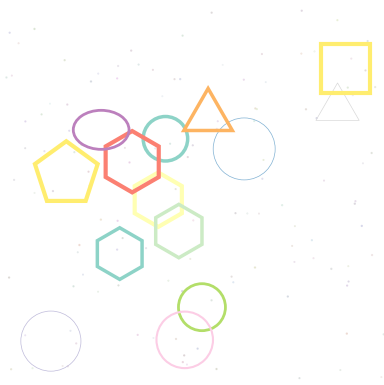[{"shape": "hexagon", "thickness": 2.5, "radius": 0.34, "center": [0.311, 0.341]}, {"shape": "circle", "thickness": 2.5, "radius": 0.29, "center": [0.43, 0.64]}, {"shape": "hexagon", "thickness": 3, "radius": 0.35, "center": [0.411, 0.481]}, {"shape": "circle", "thickness": 0.5, "radius": 0.39, "center": [0.132, 0.114]}, {"shape": "hexagon", "thickness": 3, "radius": 0.4, "center": [0.343, 0.58]}, {"shape": "circle", "thickness": 0.5, "radius": 0.4, "center": [0.634, 0.613]}, {"shape": "triangle", "thickness": 2.5, "radius": 0.36, "center": [0.541, 0.697]}, {"shape": "circle", "thickness": 2, "radius": 0.3, "center": [0.525, 0.202]}, {"shape": "circle", "thickness": 1.5, "radius": 0.37, "center": [0.48, 0.117]}, {"shape": "triangle", "thickness": 0.5, "radius": 0.32, "center": [0.877, 0.72]}, {"shape": "oval", "thickness": 2, "radius": 0.36, "center": [0.263, 0.663]}, {"shape": "hexagon", "thickness": 2.5, "radius": 0.35, "center": [0.465, 0.4]}, {"shape": "pentagon", "thickness": 3, "radius": 0.43, "center": [0.172, 0.547]}, {"shape": "square", "thickness": 3, "radius": 0.32, "center": [0.897, 0.822]}]